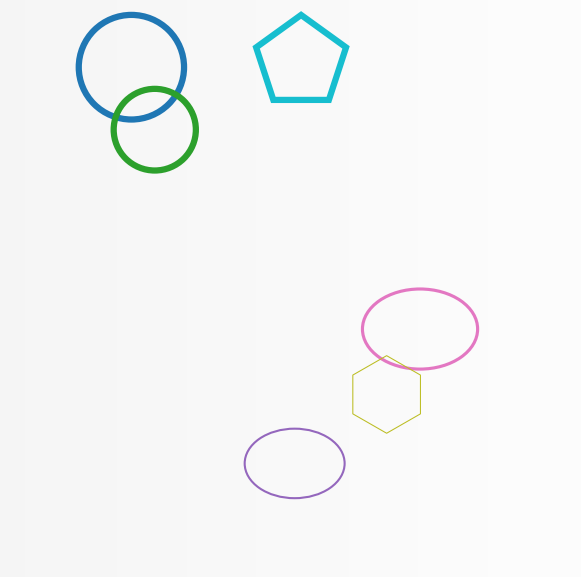[{"shape": "circle", "thickness": 3, "radius": 0.45, "center": [0.226, 0.883]}, {"shape": "circle", "thickness": 3, "radius": 0.35, "center": [0.266, 0.775]}, {"shape": "oval", "thickness": 1, "radius": 0.43, "center": [0.507, 0.197]}, {"shape": "oval", "thickness": 1.5, "radius": 0.5, "center": [0.723, 0.429]}, {"shape": "hexagon", "thickness": 0.5, "radius": 0.34, "center": [0.665, 0.316]}, {"shape": "pentagon", "thickness": 3, "radius": 0.41, "center": [0.518, 0.892]}]